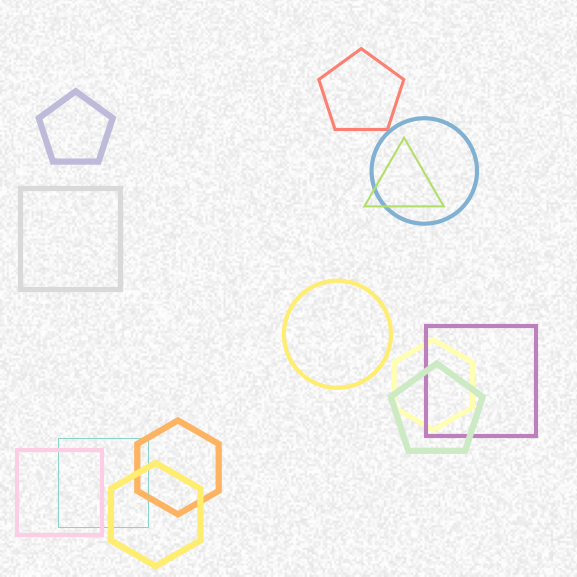[{"shape": "square", "thickness": 0.5, "radius": 0.39, "center": [0.179, 0.164]}, {"shape": "hexagon", "thickness": 2.5, "radius": 0.39, "center": [0.75, 0.333]}, {"shape": "pentagon", "thickness": 3, "radius": 0.34, "center": [0.131, 0.774]}, {"shape": "pentagon", "thickness": 1.5, "radius": 0.39, "center": [0.626, 0.838]}, {"shape": "circle", "thickness": 2, "radius": 0.46, "center": [0.735, 0.703]}, {"shape": "hexagon", "thickness": 3, "radius": 0.41, "center": [0.308, 0.19]}, {"shape": "triangle", "thickness": 1, "radius": 0.4, "center": [0.7, 0.681]}, {"shape": "square", "thickness": 2, "radius": 0.37, "center": [0.103, 0.146]}, {"shape": "square", "thickness": 2.5, "radius": 0.43, "center": [0.121, 0.586]}, {"shape": "square", "thickness": 2, "radius": 0.48, "center": [0.833, 0.34]}, {"shape": "pentagon", "thickness": 3, "radius": 0.42, "center": [0.756, 0.286]}, {"shape": "hexagon", "thickness": 3, "radius": 0.45, "center": [0.27, 0.108]}, {"shape": "circle", "thickness": 2, "radius": 0.46, "center": [0.584, 0.42]}]